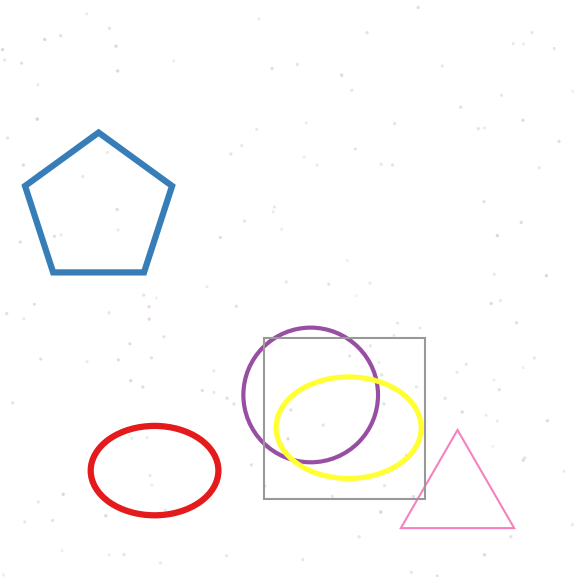[{"shape": "oval", "thickness": 3, "radius": 0.55, "center": [0.268, 0.184]}, {"shape": "pentagon", "thickness": 3, "radius": 0.67, "center": [0.171, 0.636]}, {"shape": "circle", "thickness": 2, "radius": 0.58, "center": [0.538, 0.315]}, {"shape": "oval", "thickness": 2.5, "radius": 0.63, "center": [0.604, 0.258]}, {"shape": "triangle", "thickness": 1, "radius": 0.57, "center": [0.792, 0.141]}, {"shape": "square", "thickness": 1, "radius": 0.7, "center": [0.597, 0.274]}]